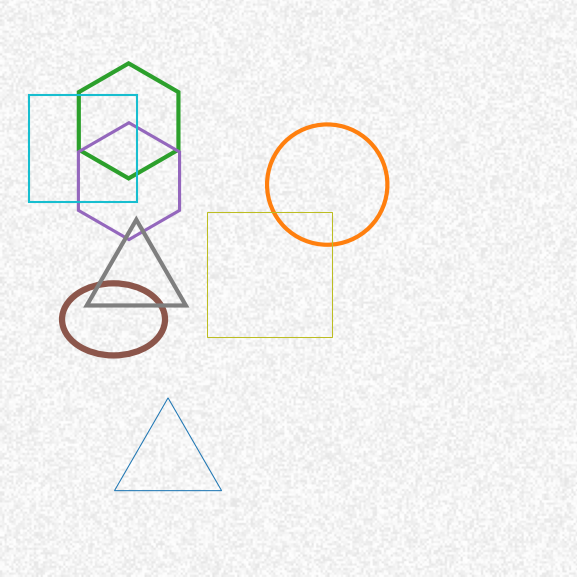[{"shape": "triangle", "thickness": 0.5, "radius": 0.54, "center": [0.291, 0.203]}, {"shape": "circle", "thickness": 2, "radius": 0.52, "center": [0.567, 0.679]}, {"shape": "hexagon", "thickness": 2, "radius": 0.5, "center": [0.223, 0.79]}, {"shape": "hexagon", "thickness": 1.5, "radius": 0.51, "center": [0.223, 0.685]}, {"shape": "oval", "thickness": 3, "radius": 0.45, "center": [0.197, 0.446]}, {"shape": "triangle", "thickness": 2, "radius": 0.5, "center": [0.236, 0.52]}, {"shape": "square", "thickness": 0.5, "radius": 0.54, "center": [0.466, 0.524]}, {"shape": "square", "thickness": 1, "radius": 0.47, "center": [0.144, 0.742]}]